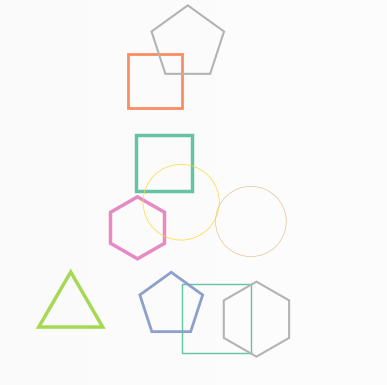[{"shape": "square", "thickness": 2.5, "radius": 0.36, "center": [0.423, 0.577]}, {"shape": "square", "thickness": 1, "radius": 0.45, "center": [0.559, 0.172]}, {"shape": "square", "thickness": 2, "radius": 0.35, "center": [0.401, 0.79]}, {"shape": "pentagon", "thickness": 2, "radius": 0.43, "center": [0.442, 0.208]}, {"shape": "hexagon", "thickness": 2.5, "radius": 0.4, "center": [0.355, 0.408]}, {"shape": "triangle", "thickness": 2.5, "radius": 0.48, "center": [0.183, 0.198]}, {"shape": "circle", "thickness": 0.5, "radius": 0.49, "center": [0.467, 0.475]}, {"shape": "circle", "thickness": 0.5, "radius": 0.46, "center": [0.647, 0.425]}, {"shape": "pentagon", "thickness": 1.5, "radius": 0.49, "center": [0.485, 0.888]}, {"shape": "hexagon", "thickness": 1.5, "radius": 0.49, "center": [0.662, 0.171]}]